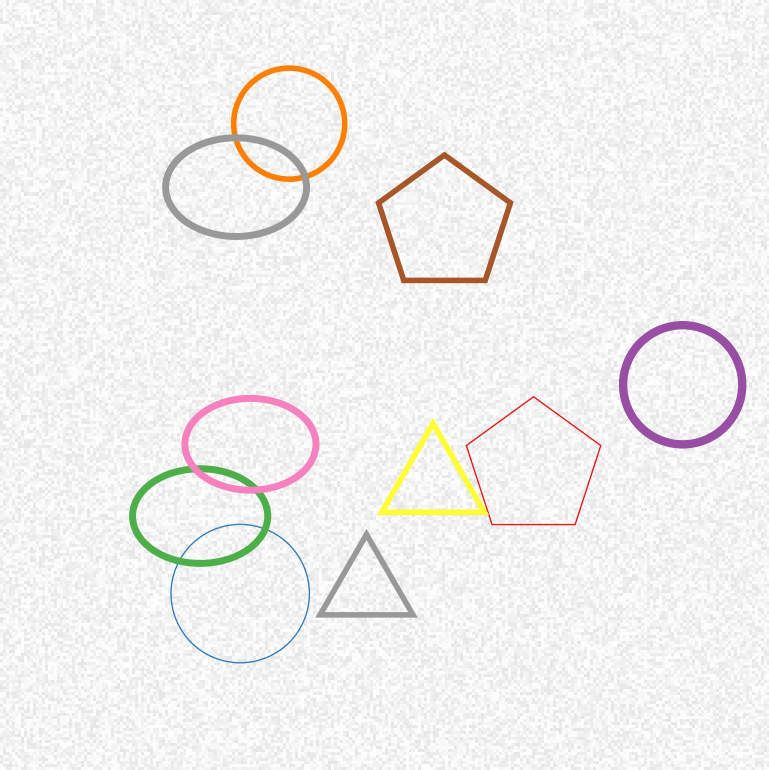[{"shape": "pentagon", "thickness": 0.5, "radius": 0.46, "center": [0.693, 0.393]}, {"shape": "circle", "thickness": 0.5, "radius": 0.45, "center": [0.312, 0.229]}, {"shape": "oval", "thickness": 2.5, "radius": 0.44, "center": [0.26, 0.33]}, {"shape": "circle", "thickness": 3, "radius": 0.39, "center": [0.887, 0.5]}, {"shape": "circle", "thickness": 2, "radius": 0.36, "center": [0.376, 0.839]}, {"shape": "triangle", "thickness": 2, "radius": 0.38, "center": [0.562, 0.373]}, {"shape": "pentagon", "thickness": 2, "radius": 0.45, "center": [0.577, 0.709]}, {"shape": "oval", "thickness": 2.5, "radius": 0.43, "center": [0.325, 0.423]}, {"shape": "triangle", "thickness": 2, "radius": 0.35, "center": [0.476, 0.236]}, {"shape": "oval", "thickness": 2.5, "radius": 0.46, "center": [0.307, 0.757]}]